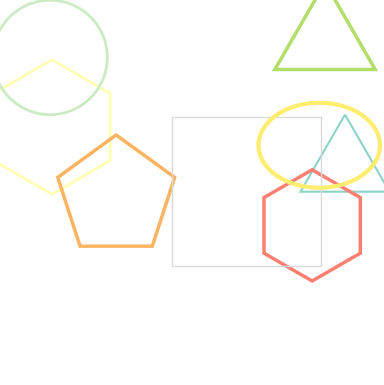[{"shape": "triangle", "thickness": 1.5, "radius": 0.67, "center": [0.896, 0.569]}, {"shape": "hexagon", "thickness": 2, "radius": 0.87, "center": [0.135, 0.67]}, {"shape": "hexagon", "thickness": 2.5, "radius": 0.72, "center": [0.811, 0.415]}, {"shape": "pentagon", "thickness": 2.5, "radius": 0.8, "center": [0.302, 0.49]}, {"shape": "triangle", "thickness": 2.5, "radius": 0.75, "center": [0.844, 0.895]}, {"shape": "square", "thickness": 1, "radius": 0.97, "center": [0.639, 0.502]}, {"shape": "circle", "thickness": 2, "radius": 0.74, "center": [0.13, 0.851]}, {"shape": "oval", "thickness": 3, "radius": 0.79, "center": [0.829, 0.623]}]